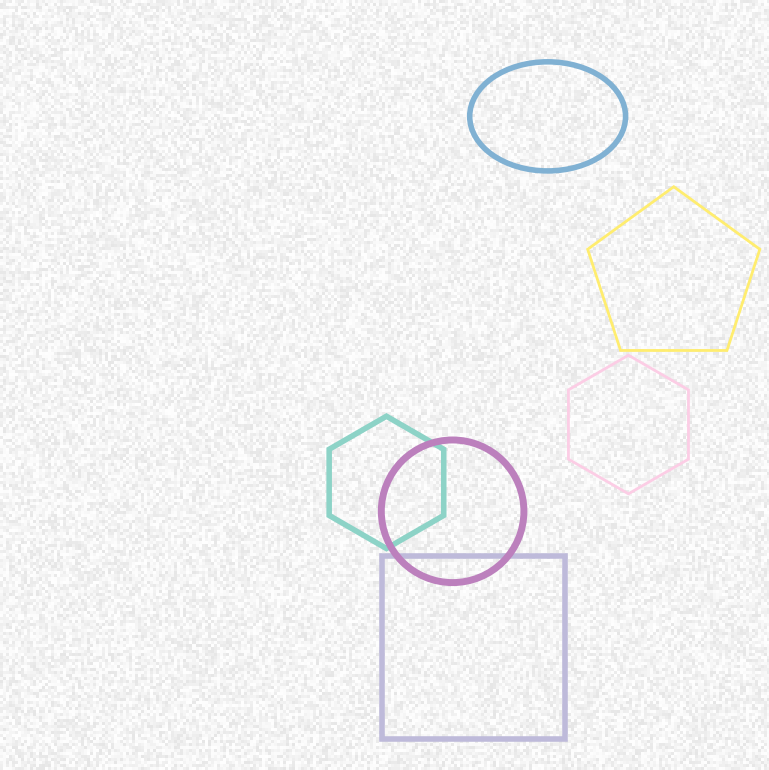[{"shape": "hexagon", "thickness": 2, "radius": 0.43, "center": [0.502, 0.374]}, {"shape": "square", "thickness": 2, "radius": 0.59, "center": [0.615, 0.159]}, {"shape": "oval", "thickness": 2, "radius": 0.51, "center": [0.711, 0.849]}, {"shape": "hexagon", "thickness": 1, "radius": 0.45, "center": [0.816, 0.449]}, {"shape": "circle", "thickness": 2.5, "radius": 0.46, "center": [0.588, 0.336]}, {"shape": "pentagon", "thickness": 1, "radius": 0.59, "center": [0.875, 0.64]}]